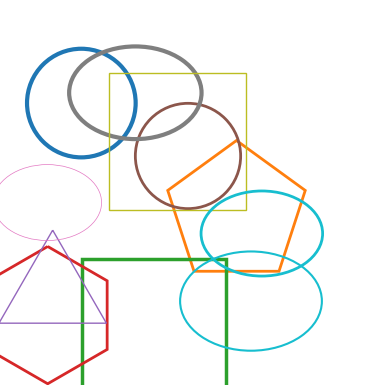[{"shape": "circle", "thickness": 3, "radius": 0.71, "center": [0.211, 0.732]}, {"shape": "pentagon", "thickness": 2, "radius": 0.94, "center": [0.614, 0.447]}, {"shape": "square", "thickness": 2.5, "radius": 0.93, "center": [0.4, 0.141]}, {"shape": "hexagon", "thickness": 2, "radius": 0.89, "center": [0.124, 0.181]}, {"shape": "triangle", "thickness": 1, "radius": 0.81, "center": [0.137, 0.241]}, {"shape": "circle", "thickness": 2, "radius": 0.68, "center": [0.488, 0.595]}, {"shape": "oval", "thickness": 0.5, "radius": 0.7, "center": [0.123, 0.474]}, {"shape": "oval", "thickness": 3, "radius": 0.86, "center": [0.352, 0.759]}, {"shape": "square", "thickness": 1, "radius": 0.89, "center": [0.461, 0.633]}, {"shape": "oval", "thickness": 1.5, "radius": 0.92, "center": [0.652, 0.218]}, {"shape": "oval", "thickness": 2, "radius": 0.79, "center": [0.68, 0.393]}]